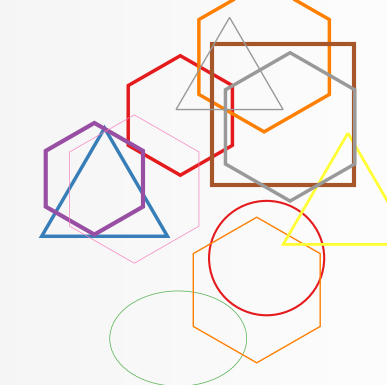[{"shape": "hexagon", "thickness": 2.5, "radius": 0.78, "center": [0.465, 0.7]}, {"shape": "circle", "thickness": 1.5, "radius": 0.74, "center": [0.688, 0.33]}, {"shape": "triangle", "thickness": 2.5, "radius": 0.94, "center": [0.27, 0.48]}, {"shape": "oval", "thickness": 0.5, "radius": 0.88, "center": [0.46, 0.121]}, {"shape": "hexagon", "thickness": 3, "radius": 0.72, "center": [0.244, 0.536]}, {"shape": "hexagon", "thickness": 1, "radius": 0.95, "center": [0.663, 0.247]}, {"shape": "hexagon", "thickness": 2.5, "radius": 0.97, "center": [0.682, 0.852]}, {"shape": "triangle", "thickness": 2, "radius": 0.96, "center": [0.898, 0.462]}, {"shape": "square", "thickness": 3, "radius": 0.91, "center": [0.73, 0.702]}, {"shape": "hexagon", "thickness": 0.5, "radius": 0.96, "center": [0.347, 0.509]}, {"shape": "triangle", "thickness": 1, "radius": 0.8, "center": [0.592, 0.795]}, {"shape": "hexagon", "thickness": 2.5, "radius": 0.96, "center": [0.749, 0.67]}]